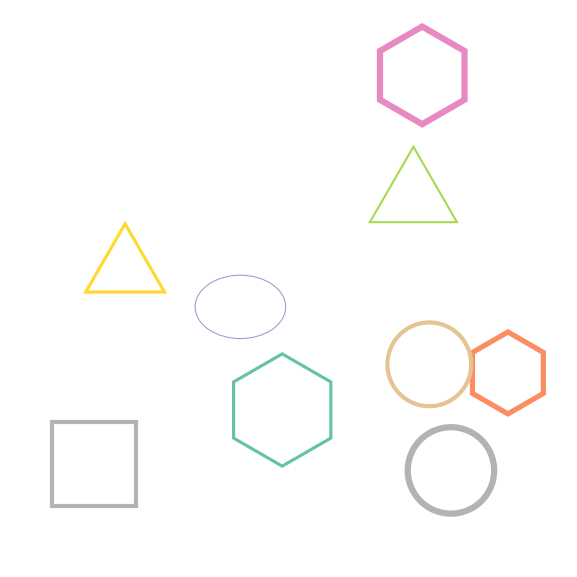[{"shape": "hexagon", "thickness": 1.5, "radius": 0.49, "center": [0.489, 0.289]}, {"shape": "hexagon", "thickness": 2.5, "radius": 0.35, "center": [0.88, 0.353]}, {"shape": "oval", "thickness": 0.5, "radius": 0.39, "center": [0.416, 0.468]}, {"shape": "hexagon", "thickness": 3, "radius": 0.42, "center": [0.731, 0.869]}, {"shape": "triangle", "thickness": 1, "radius": 0.44, "center": [0.716, 0.658]}, {"shape": "triangle", "thickness": 1.5, "radius": 0.39, "center": [0.217, 0.533]}, {"shape": "circle", "thickness": 2, "radius": 0.36, "center": [0.743, 0.368]}, {"shape": "circle", "thickness": 3, "radius": 0.37, "center": [0.781, 0.185]}, {"shape": "square", "thickness": 2, "radius": 0.37, "center": [0.163, 0.195]}]